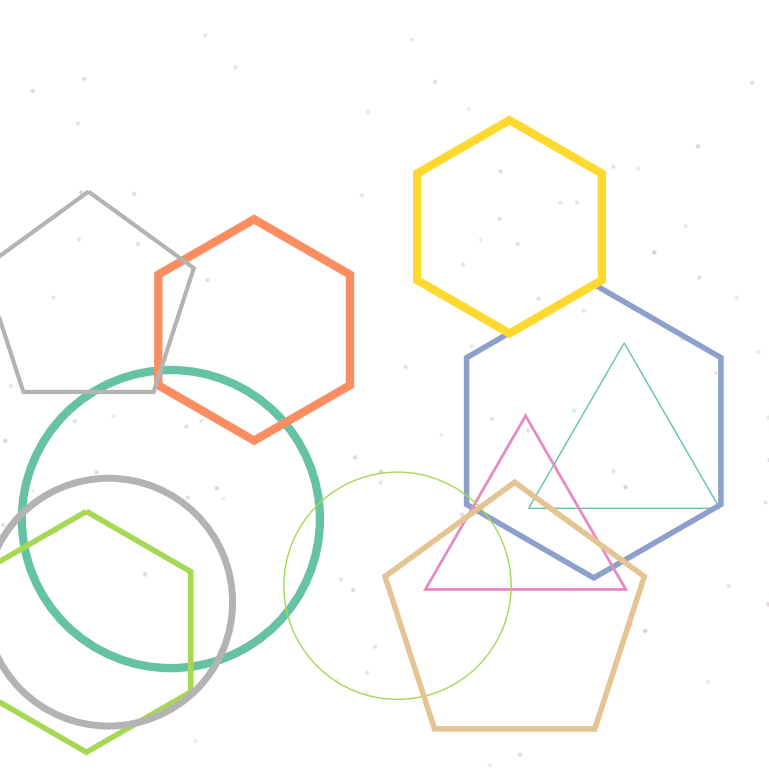[{"shape": "triangle", "thickness": 0.5, "radius": 0.72, "center": [0.811, 0.411]}, {"shape": "circle", "thickness": 3, "radius": 0.97, "center": [0.222, 0.326]}, {"shape": "hexagon", "thickness": 3, "radius": 0.72, "center": [0.33, 0.572]}, {"shape": "hexagon", "thickness": 2, "radius": 0.95, "center": [0.771, 0.44]}, {"shape": "triangle", "thickness": 1, "radius": 0.75, "center": [0.683, 0.31]}, {"shape": "hexagon", "thickness": 2, "radius": 0.78, "center": [0.112, 0.179]}, {"shape": "circle", "thickness": 0.5, "radius": 0.74, "center": [0.516, 0.239]}, {"shape": "hexagon", "thickness": 3, "radius": 0.69, "center": [0.662, 0.705]}, {"shape": "pentagon", "thickness": 2, "radius": 0.89, "center": [0.668, 0.197]}, {"shape": "pentagon", "thickness": 1.5, "radius": 0.72, "center": [0.115, 0.607]}, {"shape": "circle", "thickness": 2.5, "radius": 0.8, "center": [0.141, 0.218]}]